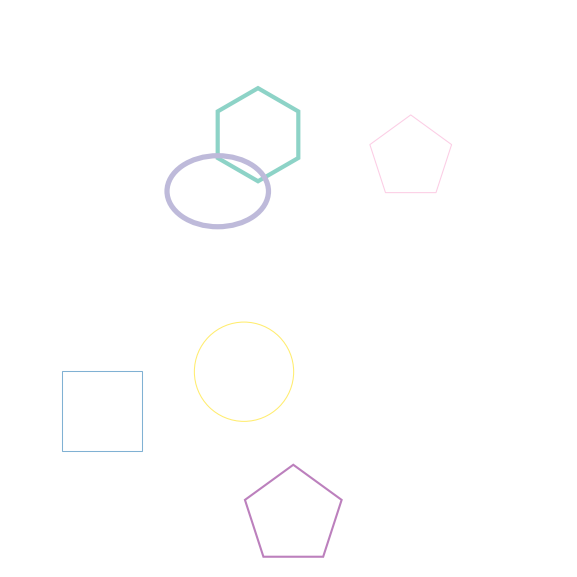[{"shape": "hexagon", "thickness": 2, "radius": 0.4, "center": [0.447, 0.766]}, {"shape": "oval", "thickness": 2.5, "radius": 0.44, "center": [0.377, 0.668]}, {"shape": "square", "thickness": 0.5, "radius": 0.35, "center": [0.177, 0.288]}, {"shape": "pentagon", "thickness": 0.5, "radius": 0.37, "center": [0.711, 0.726]}, {"shape": "pentagon", "thickness": 1, "radius": 0.44, "center": [0.508, 0.106]}, {"shape": "circle", "thickness": 0.5, "radius": 0.43, "center": [0.423, 0.355]}]